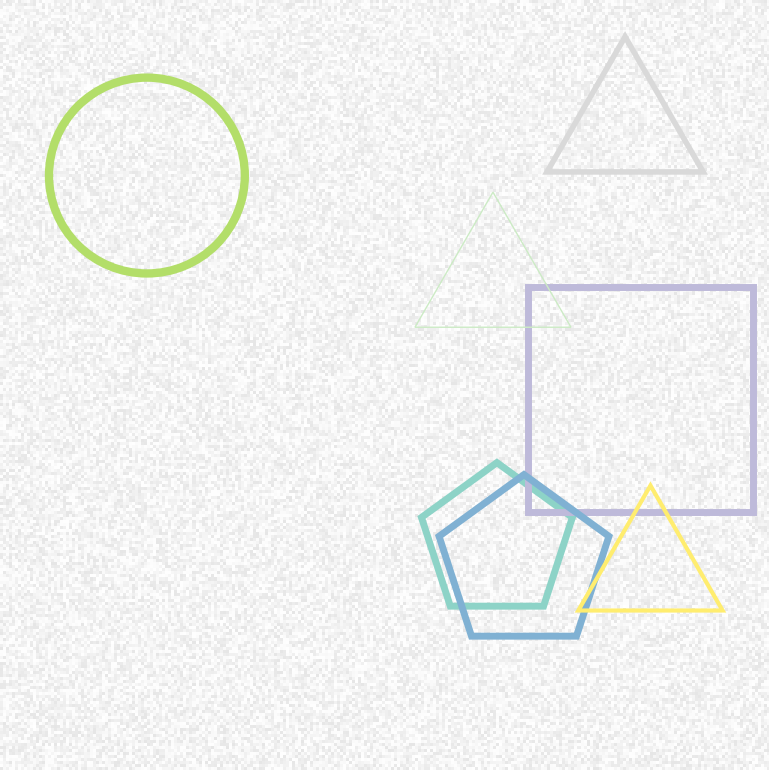[{"shape": "pentagon", "thickness": 2.5, "radius": 0.52, "center": [0.645, 0.296]}, {"shape": "square", "thickness": 2.5, "radius": 0.73, "center": [0.832, 0.481]}, {"shape": "pentagon", "thickness": 2.5, "radius": 0.58, "center": [0.68, 0.268]}, {"shape": "circle", "thickness": 3, "radius": 0.64, "center": [0.191, 0.772]}, {"shape": "triangle", "thickness": 2, "radius": 0.59, "center": [0.812, 0.835]}, {"shape": "triangle", "thickness": 0.5, "radius": 0.58, "center": [0.64, 0.633]}, {"shape": "triangle", "thickness": 1.5, "radius": 0.54, "center": [0.845, 0.261]}]